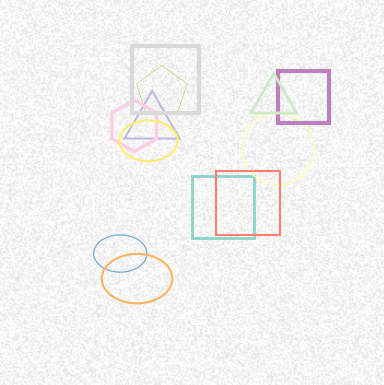[{"shape": "square", "thickness": 2, "radius": 0.4, "center": [0.579, 0.461]}, {"shape": "circle", "thickness": 1, "radius": 0.47, "center": [0.722, 0.613]}, {"shape": "triangle", "thickness": 1.5, "radius": 0.41, "center": [0.395, 0.681]}, {"shape": "square", "thickness": 1.5, "radius": 0.41, "center": [0.644, 0.473]}, {"shape": "oval", "thickness": 1, "radius": 0.35, "center": [0.312, 0.341]}, {"shape": "oval", "thickness": 1.5, "radius": 0.46, "center": [0.356, 0.276]}, {"shape": "pentagon", "thickness": 0.5, "radius": 0.34, "center": [0.42, 0.761]}, {"shape": "hexagon", "thickness": 2.5, "radius": 0.33, "center": [0.349, 0.673]}, {"shape": "square", "thickness": 3, "radius": 0.43, "center": [0.43, 0.793]}, {"shape": "square", "thickness": 3, "radius": 0.33, "center": [0.788, 0.748]}, {"shape": "triangle", "thickness": 2, "radius": 0.34, "center": [0.711, 0.741]}, {"shape": "oval", "thickness": 1.5, "radius": 0.38, "center": [0.386, 0.634]}]